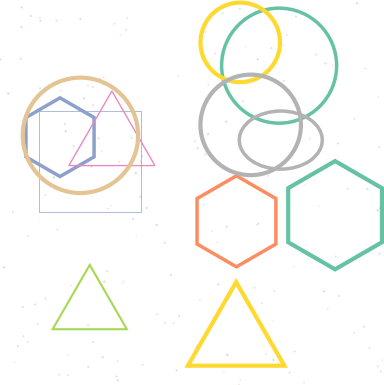[{"shape": "hexagon", "thickness": 3, "radius": 0.7, "center": [0.87, 0.441]}, {"shape": "circle", "thickness": 2.5, "radius": 0.75, "center": [0.725, 0.829]}, {"shape": "hexagon", "thickness": 2.5, "radius": 0.59, "center": [0.614, 0.425]}, {"shape": "hexagon", "thickness": 2.5, "radius": 0.51, "center": [0.156, 0.644]}, {"shape": "square", "thickness": 0.5, "radius": 0.66, "center": [0.233, 0.581]}, {"shape": "triangle", "thickness": 1, "radius": 0.65, "center": [0.291, 0.634]}, {"shape": "triangle", "thickness": 1.5, "radius": 0.56, "center": [0.233, 0.201]}, {"shape": "circle", "thickness": 3, "radius": 0.52, "center": [0.624, 0.89]}, {"shape": "triangle", "thickness": 3, "radius": 0.72, "center": [0.613, 0.123]}, {"shape": "circle", "thickness": 3, "radius": 0.75, "center": [0.209, 0.648]}, {"shape": "oval", "thickness": 2.5, "radius": 0.54, "center": [0.729, 0.636]}, {"shape": "circle", "thickness": 3, "radius": 0.65, "center": [0.651, 0.676]}]